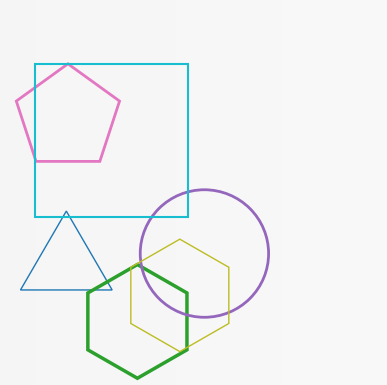[{"shape": "triangle", "thickness": 1, "radius": 0.68, "center": [0.171, 0.315]}, {"shape": "hexagon", "thickness": 2.5, "radius": 0.74, "center": [0.355, 0.165]}, {"shape": "circle", "thickness": 2, "radius": 0.83, "center": [0.528, 0.342]}, {"shape": "pentagon", "thickness": 2, "radius": 0.7, "center": [0.175, 0.694]}, {"shape": "hexagon", "thickness": 1, "radius": 0.73, "center": [0.464, 0.233]}, {"shape": "square", "thickness": 1.5, "radius": 0.99, "center": [0.288, 0.635]}]